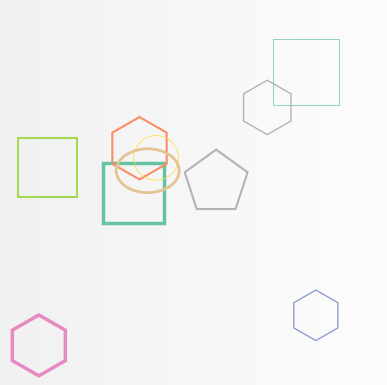[{"shape": "square", "thickness": 2.5, "radius": 0.39, "center": [0.345, 0.498]}, {"shape": "square", "thickness": 0.5, "radius": 0.43, "center": [0.789, 0.812]}, {"shape": "hexagon", "thickness": 1.5, "radius": 0.4, "center": [0.36, 0.615]}, {"shape": "hexagon", "thickness": 1, "radius": 0.33, "center": [0.815, 0.181]}, {"shape": "hexagon", "thickness": 2.5, "radius": 0.4, "center": [0.1, 0.103]}, {"shape": "square", "thickness": 1.5, "radius": 0.38, "center": [0.122, 0.564]}, {"shape": "circle", "thickness": 0.5, "radius": 0.29, "center": [0.403, 0.59]}, {"shape": "oval", "thickness": 2, "radius": 0.41, "center": [0.381, 0.557]}, {"shape": "pentagon", "thickness": 1.5, "radius": 0.43, "center": [0.558, 0.526]}, {"shape": "hexagon", "thickness": 1, "radius": 0.35, "center": [0.69, 0.721]}]